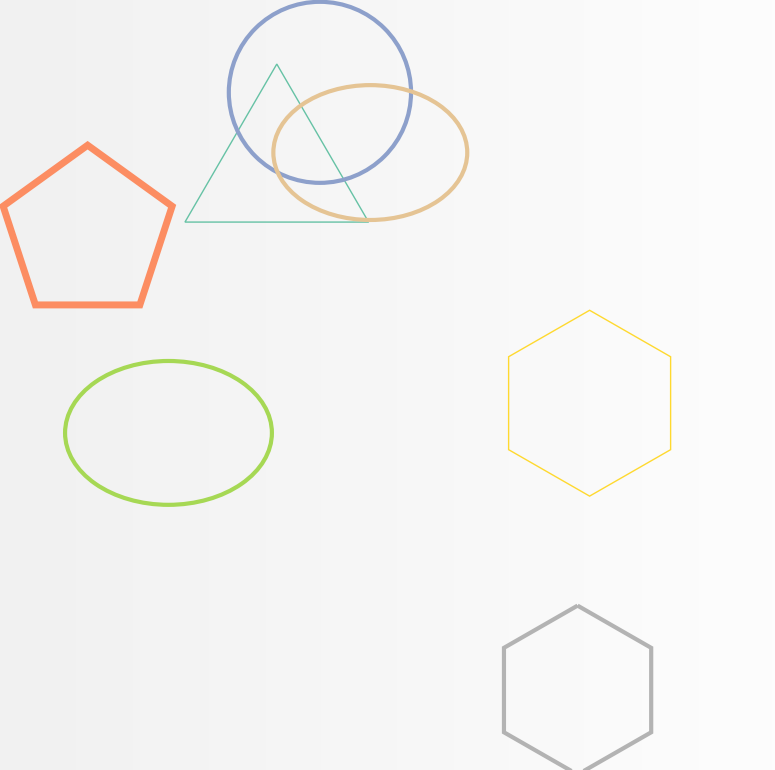[{"shape": "triangle", "thickness": 0.5, "radius": 0.68, "center": [0.357, 0.78]}, {"shape": "pentagon", "thickness": 2.5, "radius": 0.57, "center": [0.113, 0.697]}, {"shape": "circle", "thickness": 1.5, "radius": 0.59, "center": [0.413, 0.88]}, {"shape": "oval", "thickness": 1.5, "radius": 0.67, "center": [0.217, 0.438]}, {"shape": "hexagon", "thickness": 0.5, "radius": 0.6, "center": [0.761, 0.476]}, {"shape": "oval", "thickness": 1.5, "radius": 0.63, "center": [0.478, 0.802]}, {"shape": "hexagon", "thickness": 1.5, "radius": 0.55, "center": [0.745, 0.104]}]